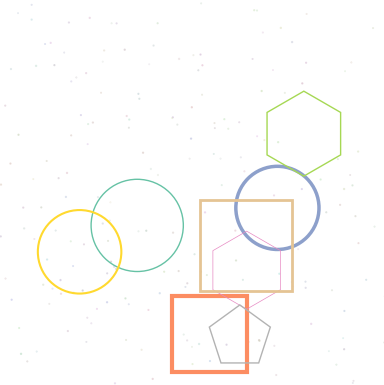[{"shape": "circle", "thickness": 1, "radius": 0.6, "center": [0.356, 0.415]}, {"shape": "square", "thickness": 3, "radius": 0.49, "center": [0.544, 0.132]}, {"shape": "circle", "thickness": 2.5, "radius": 0.54, "center": [0.721, 0.46]}, {"shape": "hexagon", "thickness": 0.5, "radius": 0.51, "center": [0.641, 0.298]}, {"shape": "hexagon", "thickness": 1, "radius": 0.55, "center": [0.789, 0.653]}, {"shape": "circle", "thickness": 1.5, "radius": 0.54, "center": [0.207, 0.346]}, {"shape": "square", "thickness": 2, "radius": 0.6, "center": [0.638, 0.363]}, {"shape": "pentagon", "thickness": 1, "radius": 0.42, "center": [0.623, 0.125]}]